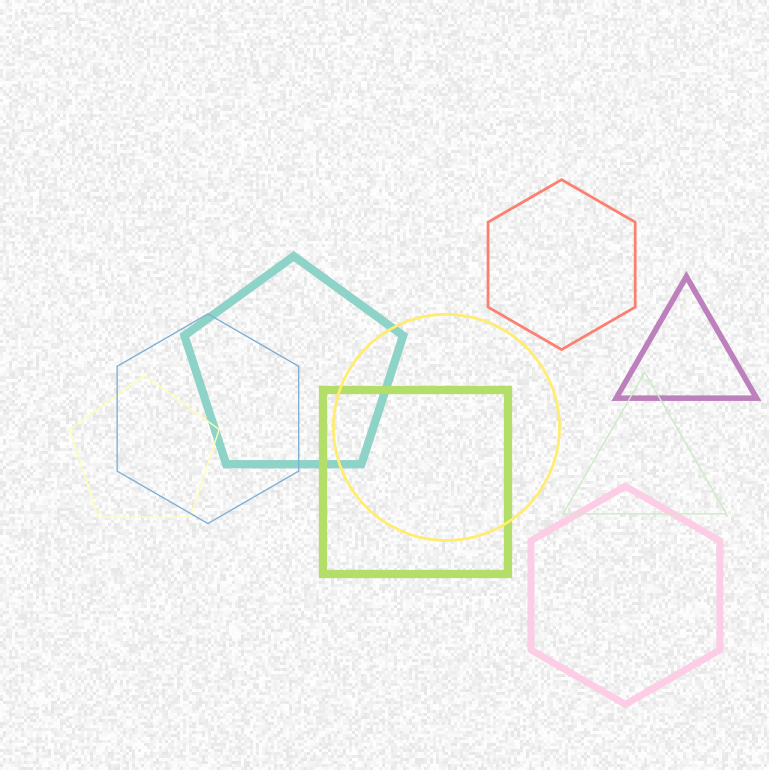[{"shape": "pentagon", "thickness": 3, "radius": 0.75, "center": [0.382, 0.518]}, {"shape": "pentagon", "thickness": 0.5, "radius": 0.51, "center": [0.188, 0.411]}, {"shape": "hexagon", "thickness": 1, "radius": 0.55, "center": [0.729, 0.656]}, {"shape": "hexagon", "thickness": 0.5, "radius": 0.68, "center": [0.27, 0.456]}, {"shape": "square", "thickness": 3, "radius": 0.6, "center": [0.54, 0.374]}, {"shape": "hexagon", "thickness": 2.5, "radius": 0.71, "center": [0.812, 0.227]}, {"shape": "triangle", "thickness": 2, "radius": 0.53, "center": [0.891, 0.536]}, {"shape": "triangle", "thickness": 0.5, "radius": 0.61, "center": [0.837, 0.394]}, {"shape": "circle", "thickness": 1, "radius": 0.73, "center": [0.58, 0.445]}]